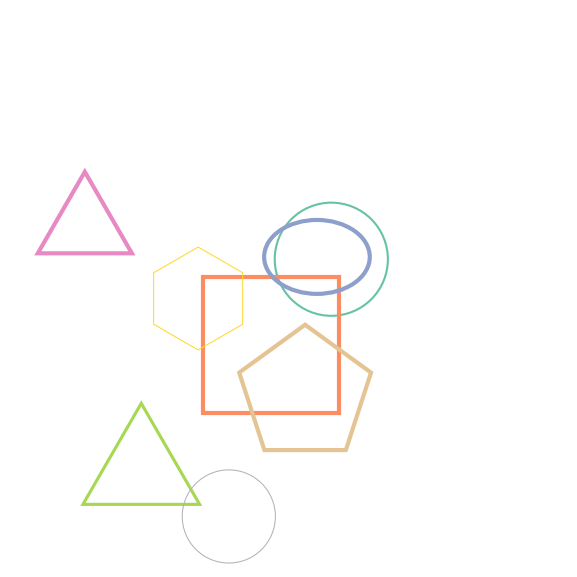[{"shape": "circle", "thickness": 1, "radius": 0.49, "center": [0.574, 0.55]}, {"shape": "square", "thickness": 2, "radius": 0.59, "center": [0.469, 0.402]}, {"shape": "oval", "thickness": 2, "radius": 0.46, "center": [0.549, 0.554]}, {"shape": "triangle", "thickness": 2, "radius": 0.47, "center": [0.147, 0.608]}, {"shape": "triangle", "thickness": 1.5, "radius": 0.58, "center": [0.245, 0.184]}, {"shape": "hexagon", "thickness": 0.5, "radius": 0.45, "center": [0.343, 0.482]}, {"shape": "pentagon", "thickness": 2, "radius": 0.6, "center": [0.528, 0.317]}, {"shape": "circle", "thickness": 0.5, "radius": 0.4, "center": [0.396, 0.105]}]